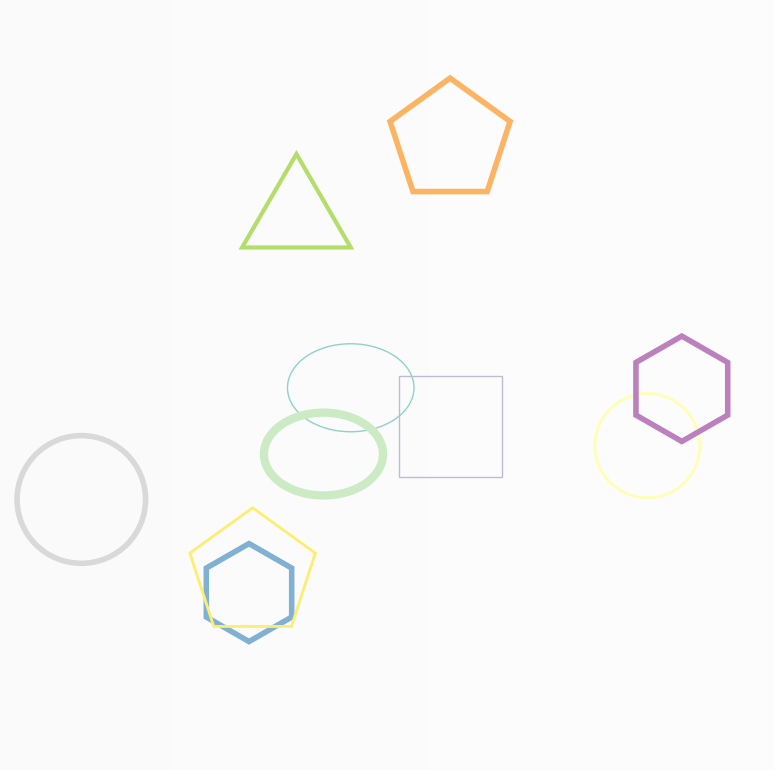[{"shape": "oval", "thickness": 0.5, "radius": 0.41, "center": [0.453, 0.496]}, {"shape": "circle", "thickness": 1, "radius": 0.34, "center": [0.835, 0.421]}, {"shape": "square", "thickness": 0.5, "radius": 0.33, "center": [0.581, 0.446]}, {"shape": "hexagon", "thickness": 2, "radius": 0.32, "center": [0.321, 0.23]}, {"shape": "pentagon", "thickness": 2, "radius": 0.41, "center": [0.581, 0.817]}, {"shape": "triangle", "thickness": 1.5, "radius": 0.4, "center": [0.382, 0.719]}, {"shape": "circle", "thickness": 2, "radius": 0.41, "center": [0.105, 0.351]}, {"shape": "hexagon", "thickness": 2, "radius": 0.34, "center": [0.88, 0.495]}, {"shape": "oval", "thickness": 3, "radius": 0.38, "center": [0.417, 0.41]}, {"shape": "pentagon", "thickness": 1, "radius": 0.43, "center": [0.326, 0.255]}]